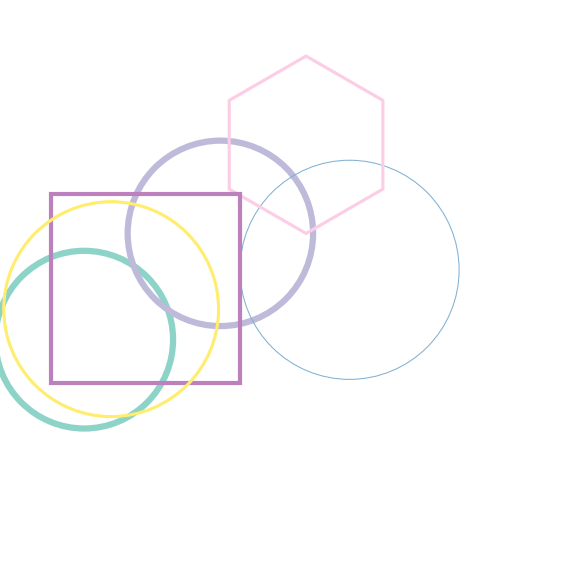[{"shape": "circle", "thickness": 3, "radius": 0.77, "center": [0.146, 0.411]}, {"shape": "circle", "thickness": 3, "radius": 0.8, "center": [0.382, 0.595]}, {"shape": "circle", "thickness": 0.5, "radius": 0.95, "center": [0.605, 0.532]}, {"shape": "hexagon", "thickness": 1.5, "radius": 0.77, "center": [0.53, 0.748]}, {"shape": "square", "thickness": 2, "radius": 0.82, "center": [0.252, 0.5]}, {"shape": "circle", "thickness": 1.5, "radius": 0.93, "center": [0.192, 0.464]}]